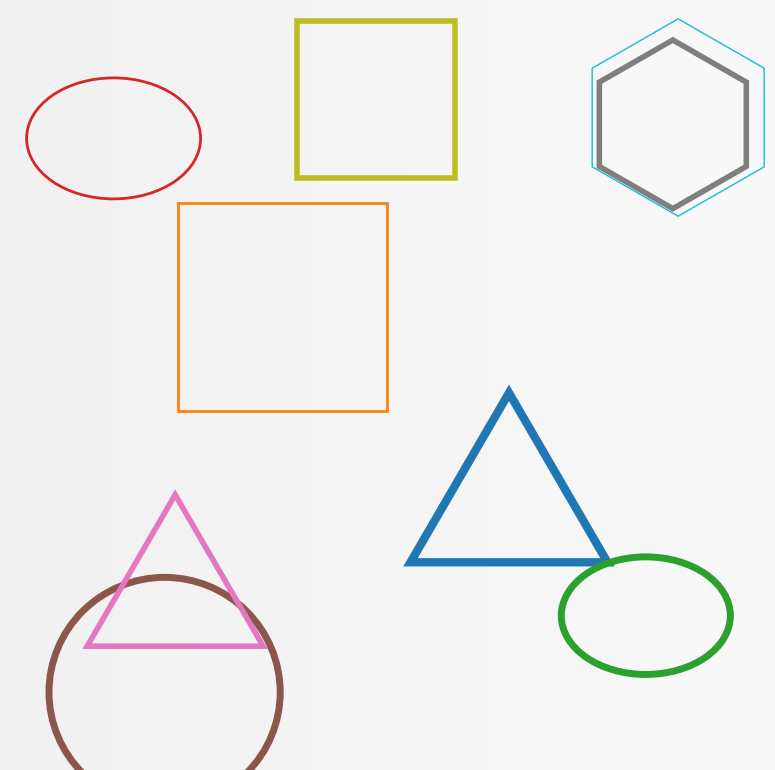[{"shape": "triangle", "thickness": 3, "radius": 0.73, "center": [0.657, 0.343]}, {"shape": "square", "thickness": 1, "radius": 0.68, "center": [0.364, 0.601]}, {"shape": "oval", "thickness": 2.5, "radius": 0.55, "center": [0.833, 0.2]}, {"shape": "oval", "thickness": 1, "radius": 0.56, "center": [0.147, 0.82]}, {"shape": "circle", "thickness": 2.5, "radius": 0.75, "center": [0.212, 0.101]}, {"shape": "triangle", "thickness": 2, "radius": 0.66, "center": [0.226, 0.226]}, {"shape": "hexagon", "thickness": 2, "radius": 0.55, "center": [0.868, 0.839]}, {"shape": "square", "thickness": 2, "radius": 0.51, "center": [0.485, 0.87]}, {"shape": "hexagon", "thickness": 0.5, "radius": 0.64, "center": [0.875, 0.847]}]